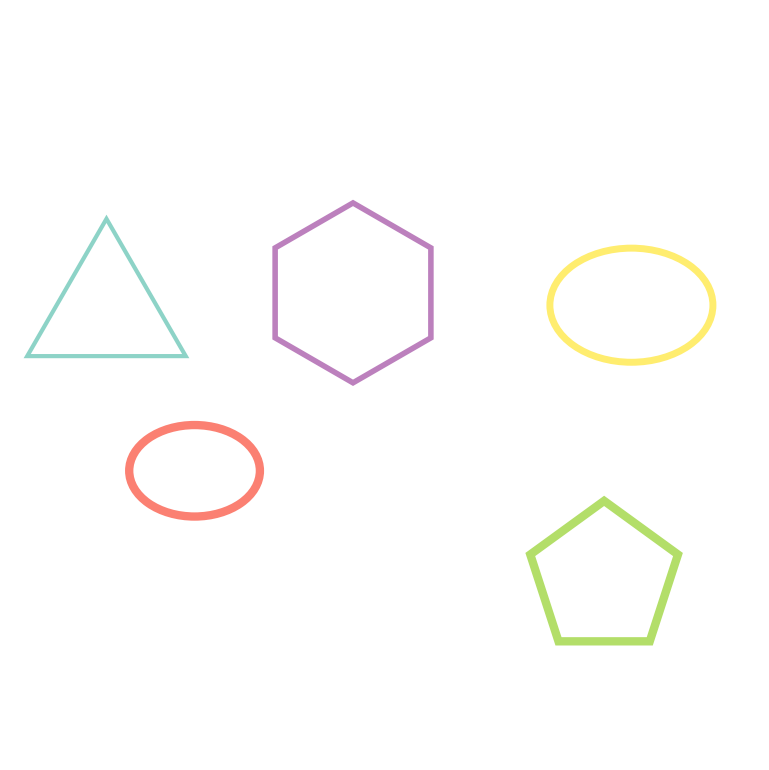[{"shape": "triangle", "thickness": 1.5, "radius": 0.59, "center": [0.138, 0.597]}, {"shape": "oval", "thickness": 3, "radius": 0.42, "center": [0.253, 0.389]}, {"shape": "pentagon", "thickness": 3, "radius": 0.5, "center": [0.785, 0.249]}, {"shape": "hexagon", "thickness": 2, "radius": 0.58, "center": [0.458, 0.62]}, {"shape": "oval", "thickness": 2.5, "radius": 0.53, "center": [0.82, 0.604]}]